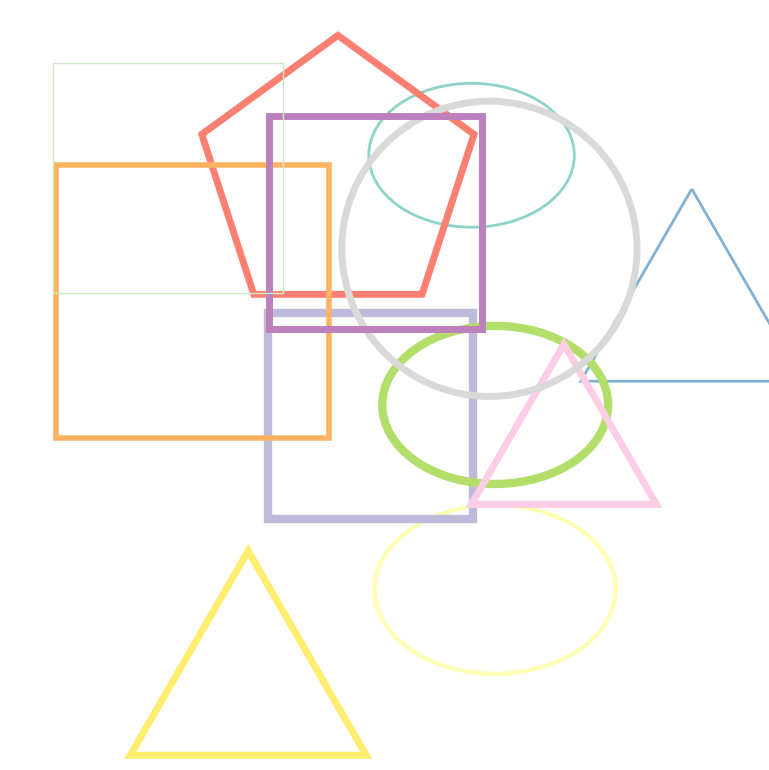[{"shape": "oval", "thickness": 1, "radius": 0.67, "center": [0.612, 0.798]}, {"shape": "oval", "thickness": 1.5, "radius": 0.78, "center": [0.643, 0.235]}, {"shape": "square", "thickness": 3, "radius": 0.67, "center": [0.481, 0.46]}, {"shape": "pentagon", "thickness": 2.5, "radius": 0.93, "center": [0.439, 0.768]}, {"shape": "triangle", "thickness": 1, "radius": 0.83, "center": [0.898, 0.588]}, {"shape": "square", "thickness": 2, "radius": 0.89, "center": [0.25, 0.608]}, {"shape": "oval", "thickness": 3, "radius": 0.73, "center": [0.643, 0.474]}, {"shape": "triangle", "thickness": 2.5, "radius": 0.69, "center": [0.732, 0.414]}, {"shape": "circle", "thickness": 2.5, "radius": 0.96, "center": [0.636, 0.677]}, {"shape": "square", "thickness": 2.5, "radius": 0.69, "center": [0.488, 0.71]}, {"shape": "square", "thickness": 0.5, "radius": 0.75, "center": [0.218, 0.769]}, {"shape": "triangle", "thickness": 2.5, "radius": 0.88, "center": [0.322, 0.108]}]